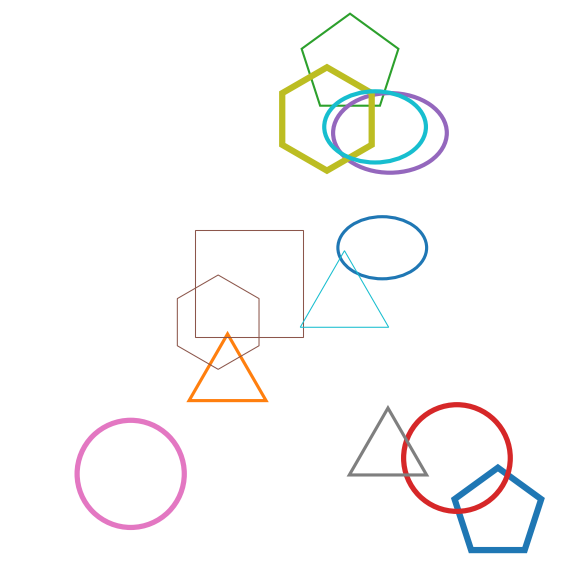[{"shape": "oval", "thickness": 1.5, "radius": 0.38, "center": [0.662, 0.57]}, {"shape": "pentagon", "thickness": 3, "radius": 0.39, "center": [0.862, 0.11]}, {"shape": "triangle", "thickness": 1.5, "radius": 0.38, "center": [0.394, 0.344]}, {"shape": "pentagon", "thickness": 1, "radius": 0.44, "center": [0.606, 0.887]}, {"shape": "circle", "thickness": 2.5, "radius": 0.46, "center": [0.791, 0.206]}, {"shape": "oval", "thickness": 2, "radius": 0.49, "center": [0.675, 0.769]}, {"shape": "hexagon", "thickness": 0.5, "radius": 0.41, "center": [0.378, 0.441]}, {"shape": "square", "thickness": 0.5, "radius": 0.47, "center": [0.431, 0.508]}, {"shape": "circle", "thickness": 2.5, "radius": 0.46, "center": [0.226, 0.179]}, {"shape": "triangle", "thickness": 1.5, "radius": 0.39, "center": [0.672, 0.215]}, {"shape": "hexagon", "thickness": 3, "radius": 0.45, "center": [0.566, 0.793]}, {"shape": "oval", "thickness": 2, "radius": 0.44, "center": [0.65, 0.779]}, {"shape": "triangle", "thickness": 0.5, "radius": 0.44, "center": [0.596, 0.477]}]